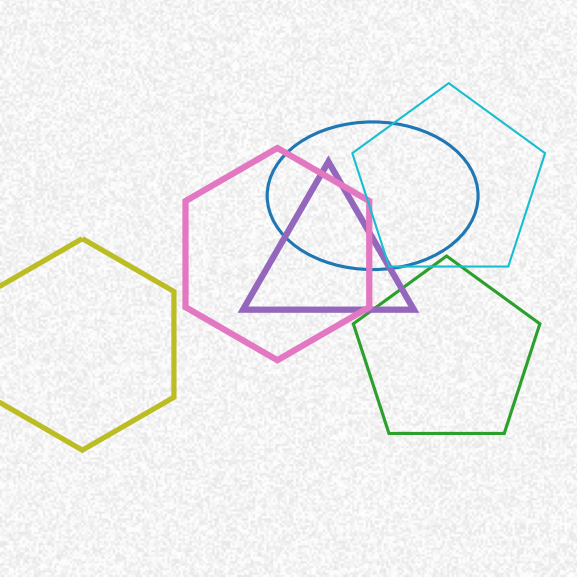[{"shape": "oval", "thickness": 1.5, "radius": 0.91, "center": [0.645, 0.66]}, {"shape": "pentagon", "thickness": 1.5, "radius": 0.85, "center": [0.773, 0.386]}, {"shape": "triangle", "thickness": 3, "radius": 0.85, "center": [0.569, 0.548]}, {"shape": "hexagon", "thickness": 3, "radius": 0.92, "center": [0.48, 0.559]}, {"shape": "hexagon", "thickness": 2.5, "radius": 0.92, "center": [0.143, 0.403]}, {"shape": "pentagon", "thickness": 1, "radius": 0.88, "center": [0.777, 0.68]}]